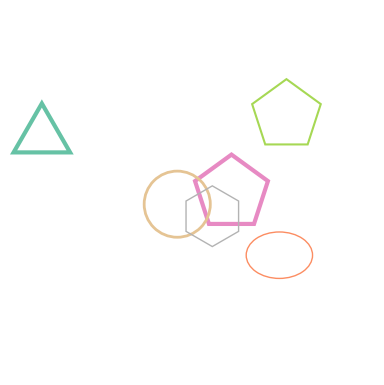[{"shape": "triangle", "thickness": 3, "radius": 0.42, "center": [0.109, 0.647]}, {"shape": "oval", "thickness": 1, "radius": 0.43, "center": [0.726, 0.337]}, {"shape": "pentagon", "thickness": 3, "radius": 0.5, "center": [0.601, 0.499]}, {"shape": "pentagon", "thickness": 1.5, "radius": 0.47, "center": [0.744, 0.701]}, {"shape": "circle", "thickness": 2, "radius": 0.43, "center": [0.46, 0.47]}, {"shape": "hexagon", "thickness": 1, "radius": 0.39, "center": [0.551, 0.438]}]